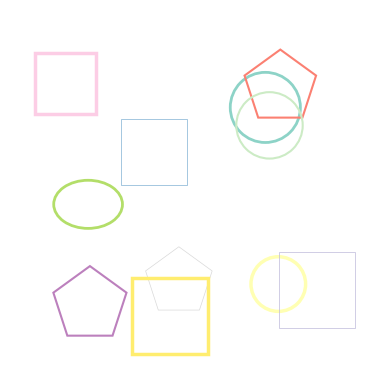[{"shape": "circle", "thickness": 2, "radius": 0.46, "center": [0.689, 0.721]}, {"shape": "circle", "thickness": 2.5, "radius": 0.35, "center": [0.723, 0.262]}, {"shape": "square", "thickness": 0.5, "radius": 0.49, "center": [0.824, 0.246]}, {"shape": "pentagon", "thickness": 1.5, "radius": 0.49, "center": [0.728, 0.774]}, {"shape": "square", "thickness": 0.5, "radius": 0.43, "center": [0.4, 0.606]}, {"shape": "oval", "thickness": 2, "radius": 0.45, "center": [0.229, 0.469]}, {"shape": "square", "thickness": 2.5, "radius": 0.4, "center": [0.171, 0.783]}, {"shape": "pentagon", "thickness": 0.5, "radius": 0.45, "center": [0.465, 0.268]}, {"shape": "pentagon", "thickness": 1.5, "radius": 0.5, "center": [0.234, 0.209]}, {"shape": "circle", "thickness": 1.5, "radius": 0.43, "center": [0.7, 0.674]}, {"shape": "square", "thickness": 2.5, "radius": 0.49, "center": [0.441, 0.18]}]